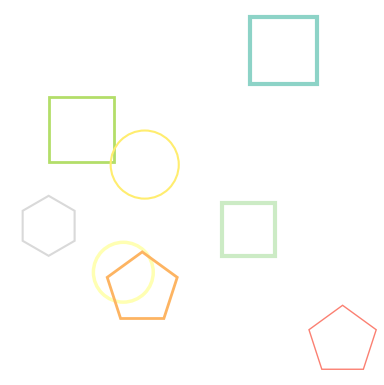[{"shape": "square", "thickness": 3, "radius": 0.43, "center": [0.736, 0.869]}, {"shape": "circle", "thickness": 2.5, "radius": 0.39, "center": [0.32, 0.293]}, {"shape": "pentagon", "thickness": 1, "radius": 0.46, "center": [0.89, 0.115]}, {"shape": "pentagon", "thickness": 2, "radius": 0.48, "center": [0.369, 0.25]}, {"shape": "square", "thickness": 2, "radius": 0.42, "center": [0.212, 0.663]}, {"shape": "hexagon", "thickness": 1.5, "radius": 0.39, "center": [0.126, 0.413]}, {"shape": "square", "thickness": 3, "radius": 0.35, "center": [0.646, 0.405]}, {"shape": "circle", "thickness": 1.5, "radius": 0.44, "center": [0.376, 0.573]}]